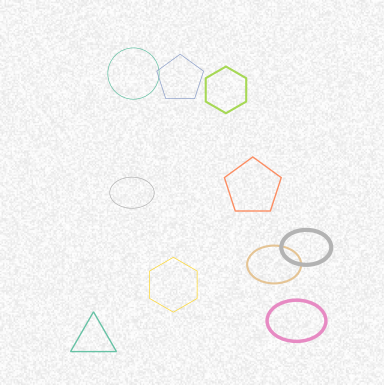[{"shape": "circle", "thickness": 0.5, "radius": 0.33, "center": [0.347, 0.809]}, {"shape": "triangle", "thickness": 1, "radius": 0.34, "center": [0.243, 0.121]}, {"shape": "pentagon", "thickness": 1, "radius": 0.39, "center": [0.657, 0.515]}, {"shape": "pentagon", "thickness": 0.5, "radius": 0.32, "center": [0.468, 0.795]}, {"shape": "oval", "thickness": 2.5, "radius": 0.38, "center": [0.77, 0.167]}, {"shape": "hexagon", "thickness": 1.5, "radius": 0.3, "center": [0.587, 0.767]}, {"shape": "hexagon", "thickness": 0.5, "radius": 0.36, "center": [0.45, 0.26]}, {"shape": "oval", "thickness": 1.5, "radius": 0.35, "center": [0.712, 0.313]}, {"shape": "oval", "thickness": 3, "radius": 0.32, "center": [0.796, 0.358]}, {"shape": "oval", "thickness": 0.5, "radius": 0.29, "center": [0.343, 0.499]}]